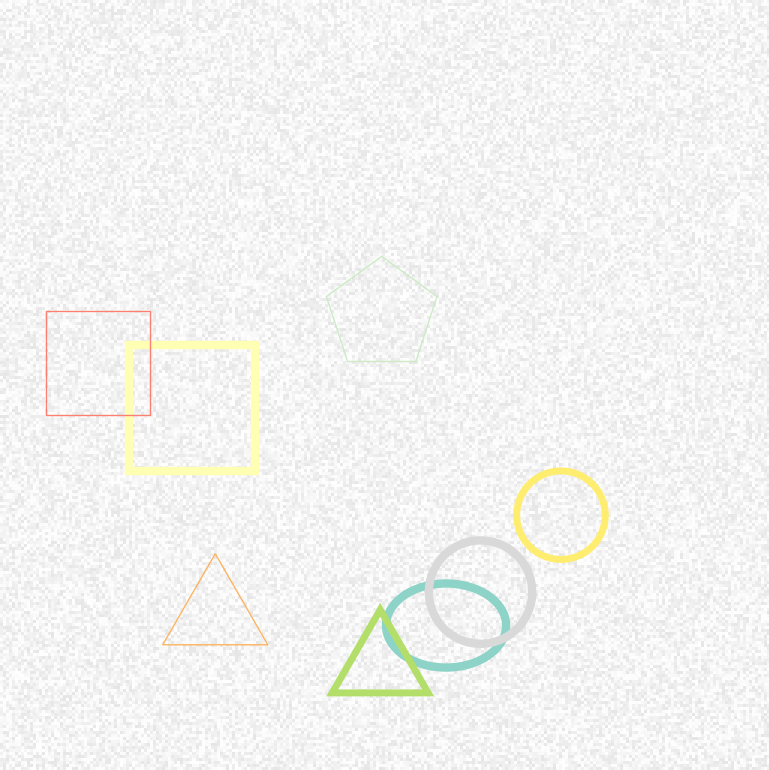[{"shape": "oval", "thickness": 3, "radius": 0.39, "center": [0.579, 0.188]}, {"shape": "square", "thickness": 3, "radius": 0.41, "center": [0.25, 0.47]}, {"shape": "square", "thickness": 0.5, "radius": 0.34, "center": [0.128, 0.528]}, {"shape": "triangle", "thickness": 0.5, "radius": 0.39, "center": [0.28, 0.202]}, {"shape": "triangle", "thickness": 2.5, "radius": 0.36, "center": [0.494, 0.136]}, {"shape": "circle", "thickness": 3, "radius": 0.34, "center": [0.624, 0.231]}, {"shape": "pentagon", "thickness": 0.5, "radius": 0.38, "center": [0.496, 0.592]}, {"shape": "circle", "thickness": 2.5, "radius": 0.29, "center": [0.729, 0.331]}]